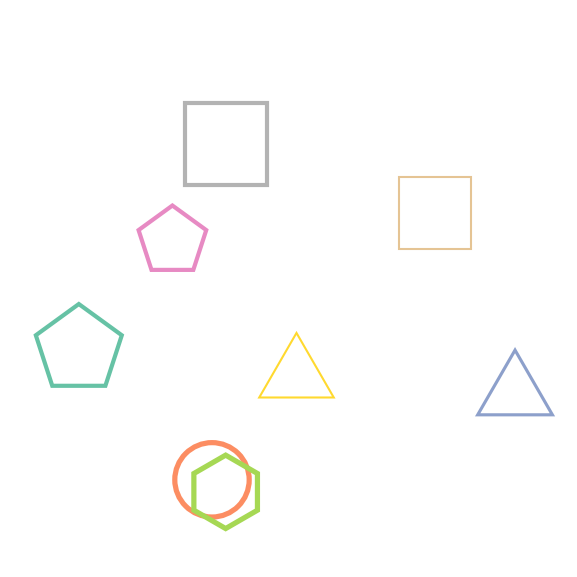[{"shape": "pentagon", "thickness": 2, "radius": 0.39, "center": [0.136, 0.394]}, {"shape": "circle", "thickness": 2.5, "radius": 0.32, "center": [0.367, 0.168]}, {"shape": "triangle", "thickness": 1.5, "radius": 0.37, "center": [0.892, 0.318]}, {"shape": "pentagon", "thickness": 2, "radius": 0.31, "center": [0.299, 0.582]}, {"shape": "hexagon", "thickness": 2.5, "radius": 0.32, "center": [0.391, 0.147]}, {"shape": "triangle", "thickness": 1, "radius": 0.37, "center": [0.513, 0.348]}, {"shape": "square", "thickness": 1, "radius": 0.31, "center": [0.753, 0.63]}, {"shape": "square", "thickness": 2, "radius": 0.35, "center": [0.392, 0.75]}]